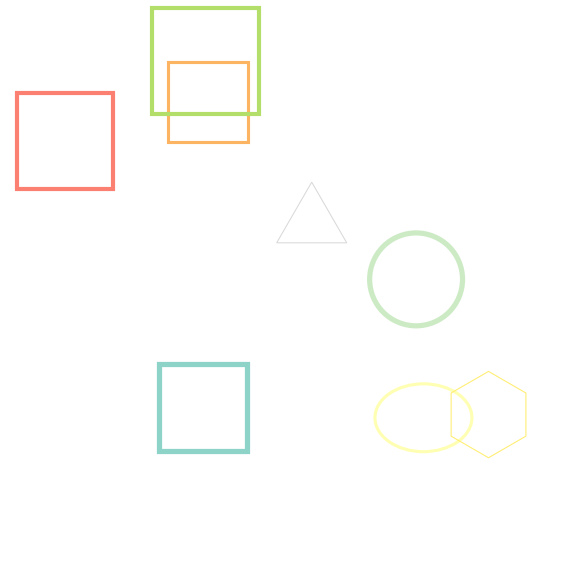[{"shape": "square", "thickness": 2.5, "radius": 0.38, "center": [0.351, 0.294]}, {"shape": "oval", "thickness": 1.5, "radius": 0.42, "center": [0.733, 0.276]}, {"shape": "square", "thickness": 2, "radius": 0.42, "center": [0.112, 0.755]}, {"shape": "square", "thickness": 1.5, "radius": 0.35, "center": [0.36, 0.823]}, {"shape": "square", "thickness": 2, "radius": 0.46, "center": [0.356, 0.893]}, {"shape": "triangle", "thickness": 0.5, "radius": 0.35, "center": [0.54, 0.614]}, {"shape": "circle", "thickness": 2.5, "radius": 0.4, "center": [0.721, 0.515]}, {"shape": "hexagon", "thickness": 0.5, "radius": 0.37, "center": [0.846, 0.281]}]